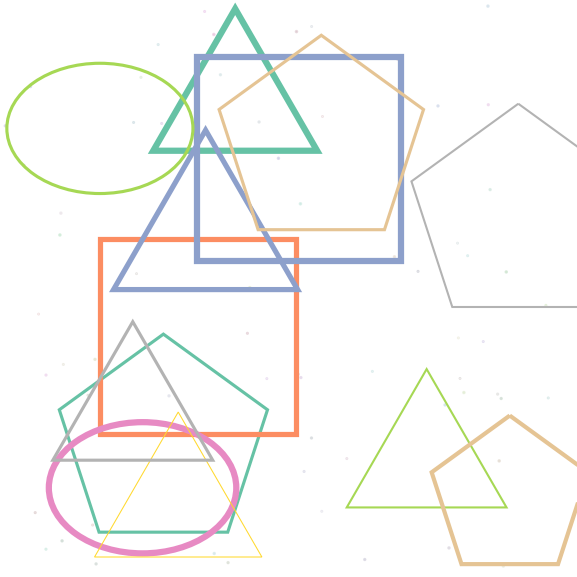[{"shape": "triangle", "thickness": 3, "radius": 0.82, "center": [0.407, 0.82]}, {"shape": "pentagon", "thickness": 1.5, "radius": 0.95, "center": [0.283, 0.231]}, {"shape": "square", "thickness": 2.5, "radius": 0.85, "center": [0.343, 0.416]}, {"shape": "triangle", "thickness": 2.5, "radius": 0.92, "center": [0.356, 0.59]}, {"shape": "square", "thickness": 3, "radius": 0.88, "center": [0.518, 0.724]}, {"shape": "oval", "thickness": 3, "radius": 0.81, "center": [0.247, 0.155]}, {"shape": "oval", "thickness": 1.5, "radius": 0.81, "center": [0.173, 0.777]}, {"shape": "triangle", "thickness": 1, "radius": 0.8, "center": [0.739, 0.2]}, {"shape": "triangle", "thickness": 0.5, "radius": 0.84, "center": [0.309, 0.118]}, {"shape": "pentagon", "thickness": 2, "radius": 0.71, "center": [0.883, 0.137]}, {"shape": "pentagon", "thickness": 1.5, "radius": 0.93, "center": [0.556, 0.752]}, {"shape": "pentagon", "thickness": 1, "radius": 0.97, "center": [0.898, 0.625]}, {"shape": "triangle", "thickness": 1.5, "radius": 0.8, "center": [0.23, 0.282]}]